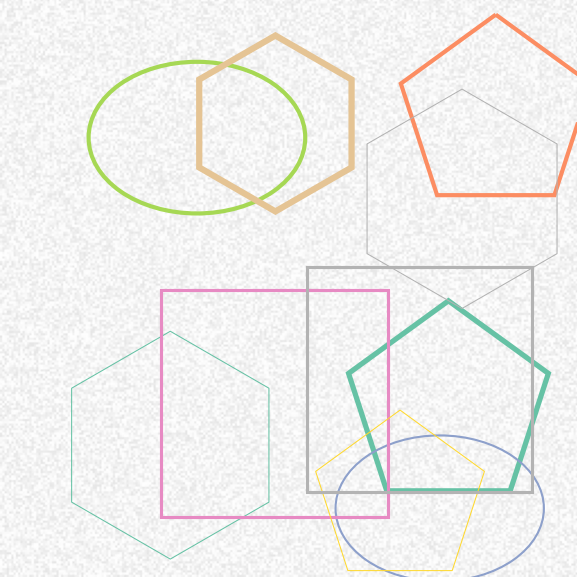[{"shape": "hexagon", "thickness": 0.5, "radius": 0.99, "center": [0.295, 0.228]}, {"shape": "pentagon", "thickness": 2.5, "radius": 0.91, "center": [0.777, 0.296]}, {"shape": "pentagon", "thickness": 2, "radius": 0.86, "center": [0.858, 0.801]}, {"shape": "oval", "thickness": 1, "radius": 0.9, "center": [0.761, 0.119]}, {"shape": "square", "thickness": 1.5, "radius": 0.98, "center": [0.476, 0.301]}, {"shape": "oval", "thickness": 2, "radius": 0.94, "center": [0.341, 0.761]}, {"shape": "pentagon", "thickness": 0.5, "radius": 0.77, "center": [0.693, 0.135]}, {"shape": "hexagon", "thickness": 3, "radius": 0.76, "center": [0.477, 0.785]}, {"shape": "hexagon", "thickness": 0.5, "radius": 0.95, "center": [0.8, 0.655]}, {"shape": "square", "thickness": 1.5, "radius": 0.97, "center": [0.727, 0.342]}]